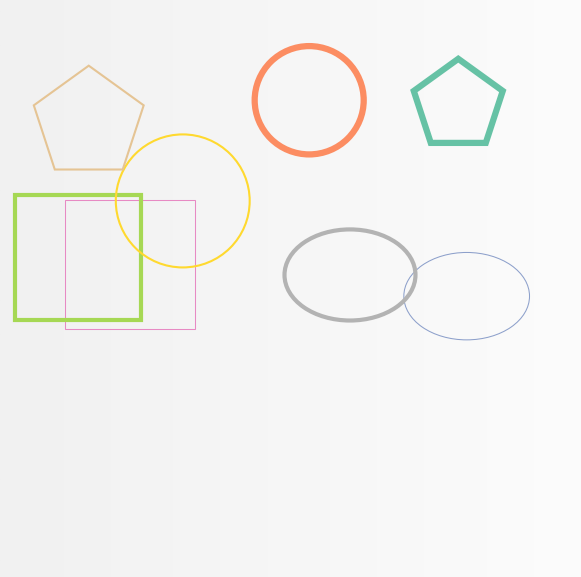[{"shape": "pentagon", "thickness": 3, "radius": 0.4, "center": [0.788, 0.817]}, {"shape": "circle", "thickness": 3, "radius": 0.47, "center": [0.532, 0.826]}, {"shape": "oval", "thickness": 0.5, "radius": 0.54, "center": [0.803, 0.486]}, {"shape": "square", "thickness": 0.5, "radius": 0.56, "center": [0.223, 0.542]}, {"shape": "square", "thickness": 2, "radius": 0.54, "center": [0.135, 0.553]}, {"shape": "circle", "thickness": 1, "radius": 0.58, "center": [0.314, 0.651]}, {"shape": "pentagon", "thickness": 1, "radius": 0.5, "center": [0.153, 0.786]}, {"shape": "oval", "thickness": 2, "radius": 0.56, "center": [0.602, 0.523]}]